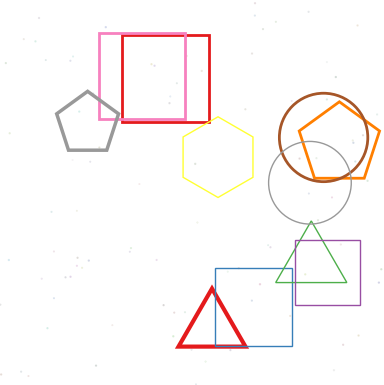[{"shape": "square", "thickness": 2, "radius": 0.57, "center": [0.43, 0.797]}, {"shape": "triangle", "thickness": 3, "radius": 0.5, "center": [0.551, 0.15]}, {"shape": "square", "thickness": 1, "radius": 0.5, "center": [0.659, 0.203]}, {"shape": "triangle", "thickness": 1, "radius": 0.53, "center": [0.808, 0.319]}, {"shape": "square", "thickness": 1, "radius": 0.42, "center": [0.851, 0.292]}, {"shape": "pentagon", "thickness": 2, "radius": 0.55, "center": [0.881, 0.626]}, {"shape": "hexagon", "thickness": 1, "radius": 0.52, "center": [0.566, 0.592]}, {"shape": "circle", "thickness": 2, "radius": 0.57, "center": [0.84, 0.643]}, {"shape": "square", "thickness": 2, "radius": 0.56, "center": [0.368, 0.803]}, {"shape": "circle", "thickness": 1, "radius": 0.54, "center": [0.805, 0.525]}, {"shape": "pentagon", "thickness": 2.5, "radius": 0.42, "center": [0.228, 0.678]}]